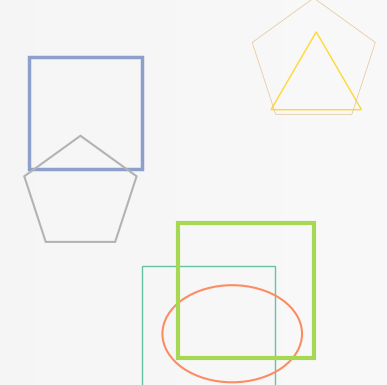[{"shape": "square", "thickness": 1, "radius": 0.86, "center": [0.538, 0.136]}, {"shape": "oval", "thickness": 1.5, "radius": 0.9, "center": [0.599, 0.133]}, {"shape": "square", "thickness": 2.5, "radius": 0.73, "center": [0.221, 0.706]}, {"shape": "square", "thickness": 3, "radius": 0.88, "center": [0.635, 0.246]}, {"shape": "triangle", "thickness": 1, "radius": 0.67, "center": [0.816, 0.783]}, {"shape": "pentagon", "thickness": 0.5, "radius": 0.84, "center": [0.81, 0.838]}, {"shape": "pentagon", "thickness": 1.5, "radius": 0.76, "center": [0.208, 0.495]}]